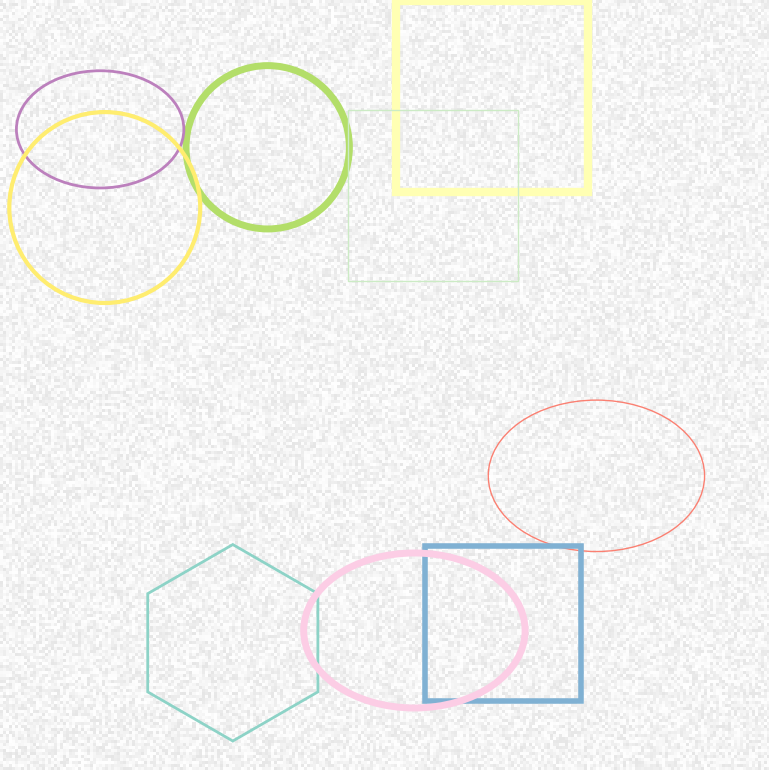[{"shape": "hexagon", "thickness": 1, "radius": 0.64, "center": [0.302, 0.165]}, {"shape": "square", "thickness": 3, "radius": 0.62, "center": [0.639, 0.874]}, {"shape": "oval", "thickness": 0.5, "radius": 0.7, "center": [0.775, 0.382]}, {"shape": "square", "thickness": 2, "radius": 0.51, "center": [0.654, 0.19]}, {"shape": "circle", "thickness": 2.5, "radius": 0.53, "center": [0.348, 0.809]}, {"shape": "oval", "thickness": 2.5, "radius": 0.72, "center": [0.538, 0.181]}, {"shape": "oval", "thickness": 1, "radius": 0.54, "center": [0.13, 0.832]}, {"shape": "square", "thickness": 0.5, "radius": 0.56, "center": [0.562, 0.746]}, {"shape": "circle", "thickness": 1.5, "radius": 0.62, "center": [0.136, 0.73]}]